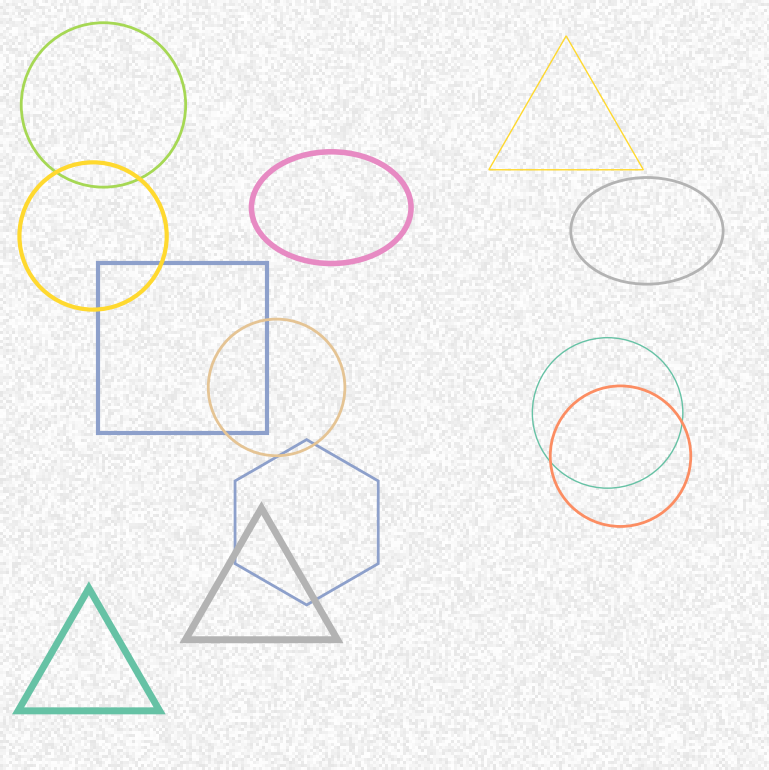[{"shape": "circle", "thickness": 0.5, "radius": 0.49, "center": [0.789, 0.464]}, {"shape": "triangle", "thickness": 2.5, "radius": 0.53, "center": [0.115, 0.13]}, {"shape": "circle", "thickness": 1, "radius": 0.46, "center": [0.806, 0.408]}, {"shape": "square", "thickness": 1.5, "radius": 0.55, "center": [0.237, 0.548]}, {"shape": "hexagon", "thickness": 1, "radius": 0.54, "center": [0.398, 0.322]}, {"shape": "oval", "thickness": 2, "radius": 0.52, "center": [0.43, 0.73]}, {"shape": "circle", "thickness": 1, "radius": 0.53, "center": [0.134, 0.864]}, {"shape": "triangle", "thickness": 0.5, "radius": 0.58, "center": [0.735, 0.837]}, {"shape": "circle", "thickness": 1.5, "radius": 0.48, "center": [0.121, 0.694]}, {"shape": "circle", "thickness": 1, "radius": 0.44, "center": [0.359, 0.497]}, {"shape": "triangle", "thickness": 2.5, "radius": 0.57, "center": [0.34, 0.226]}, {"shape": "oval", "thickness": 1, "radius": 0.49, "center": [0.84, 0.7]}]